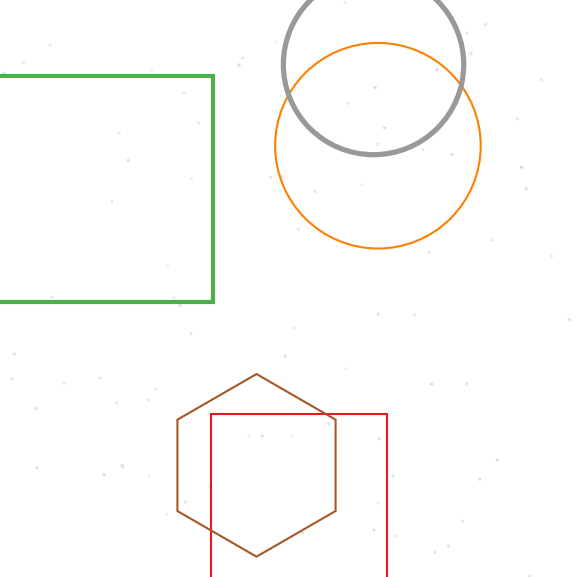[{"shape": "square", "thickness": 1, "radius": 0.76, "center": [0.517, 0.131]}, {"shape": "square", "thickness": 2, "radius": 0.98, "center": [0.172, 0.672]}, {"shape": "circle", "thickness": 1, "radius": 0.89, "center": [0.654, 0.747]}, {"shape": "hexagon", "thickness": 1, "radius": 0.79, "center": [0.444, 0.193]}, {"shape": "circle", "thickness": 2.5, "radius": 0.78, "center": [0.647, 0.887]}]